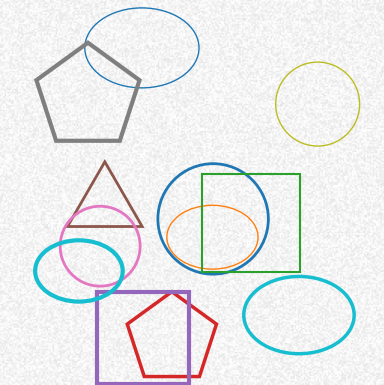[{"shape": "oval", "thickness": 1, "radius": 0.74, "center": [0.369, 0.876]}, {"shape": "circle", "thickness": 2, "radius": 0.72, "center": [0.554, 0.431]}, {"shape": "oval", "thickness": 1, "radius": 0.59, "center": [0.552, 0.384]}, {"shape": "square", "thickness": 1.5, "radius": 0.63, "center": [0.652, 0.421]}, {"shape": "pentagon", "thickness": 2.5, "radius": 0.61, "center": [0.446, 0.12]}, {"shape": "square", "thickness": 3, "radius": 0.6, "center": [0.372, 0.122]}, {"shape": "triangle", "thickness": 2, "radius": 0.56, "center": [0.272, 0.468]}, {"shape": "circle", "thickness": 2, "radius": 0.52, "center": [0.26, 0.361]}, {"shape": "pentagon", "thickness": 3, "radius": 0.7, "center": [0.228, 0.748]}, {"shape": "circle", "thickness": 1, "radius": 0.55, "center": [0.825, 0.73]}, {"shape": "oval", "thickness": 3, "radius": 0.57, "center": [0.205, 0.296]}, {"shape": "oval", "thickness": 2.5, "radius": 0.72, "center": [0.777, 0.182]}]